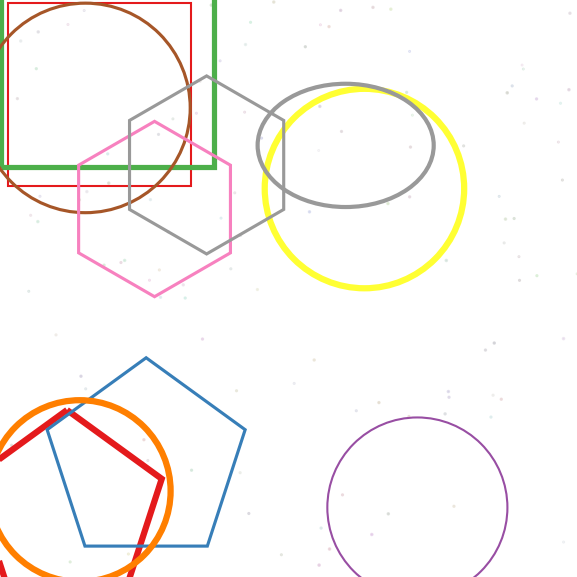[{"shape": "square", "thickness": 1, "radius": 0.79, "center": [0.172, 0.836]}, {"shape": "pentagon", "thickness": 3, "radius": 0.86, "center": [0.116, 0.117]}, {"shape": "pentagon", "thickness": 1.5, "radius": 0.9, "center": [0.253, 0.199]}, {"shape": "square", "thickness": 2.5, "radius": 0.92, "center": [0.186, 0.896]}, {"shape": "circle", "thickness": 1, "radius": 0.78, "center": [0.723, 0.12]}, {"shape": "circle", "thickness": 3, "radius": 0.79, "center": [0.138, 0.149]}, {"shape": "circle", "thickness": 3, "radius": 0.86, "center": [0.631, 0.673]}, {"shape": "circle", "thickness": 1.5, "radius": 0.91, "center": [0.148, 0.812]}, {"shape": "hexagon", "thickness": 1.5, "radius": 0.76, "center": [0.268, 0.637]}, {"shape": "oval", "thickness": 2, "radius": 0.76, "center": [0.599, 0.747]}, {"shape": "hexagon", "thickness": 1.5, "radius": 0.77, "center": [0.358, 0.714]}]